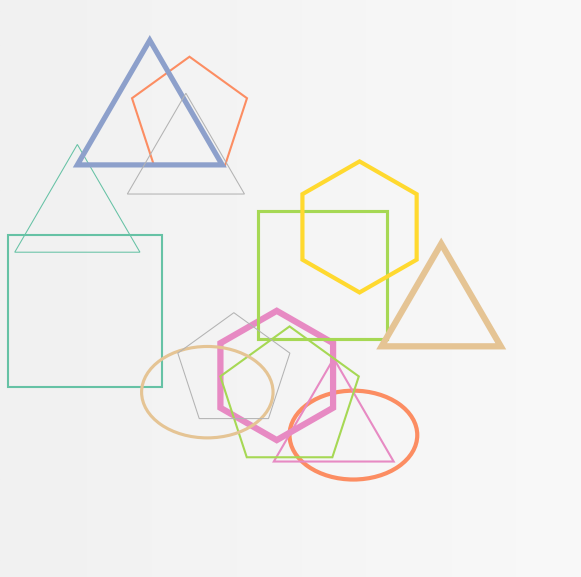[{"shape": "triangle", "thickness": 0.5, "radius": 0.62, "center": [0.133, 0.625]}, {"shape": "square", "thickness": 1, "radius": 0.66, "center": [0.146, 0.46]}, {"shape": "oval", "thickness": 2, "radius": 0.55, "center": [0.608, 0.246]}, {"shape": "pentagon", "thickness": 1, "radius": 0.52, "center": [0.326, 0.797]}, {"shape": "triangle", "thickness": 2.5, "radius": 0.72, "center": [0.258, 0.786]}, {"shape": "hexagon", "thickness": 3, "radius": 0.56, "center": [0.476, 0.349]}, {"shape": "triangle", "thickness": 1, "radius": 0.6, "center": [0.574, 0.259]}, {"shape": "square", "thickness": 1.5, "radius": 0.55, "center": [0.555, 0.523]}, {"shape": "pentagon", "thickness": 1, "radius": 0.63, "center": [0.498, 0.309]}, {"shape": "hexagon", "thickness": 2, "radius": 0.57, "center": [0.619, 0.606]}, {"shape": "oval", "thickness": 1.5, "radius": 0.57, "center": [0.357, 0.32]}, {"shape": "triangle", "thickness": 3, "radius": 0.59, "center": [0.759, 0.459]}, {"shape": "pentagon", "thickness": 0.5, "radius": 0.51, "center": [0.402, 0.356]}, {"shape": "triangle", "thickness": 0.5, "radius": 0.58, "center": [0.32, 0.721]}]